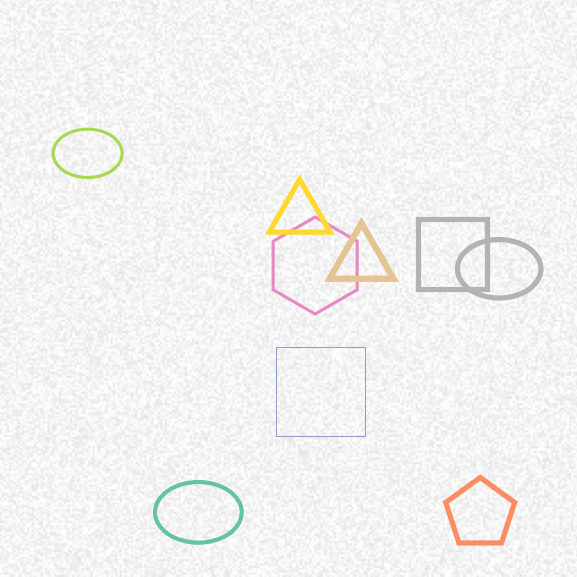[{"shape": "oval", "thickness": 2, "radius": 0.38, "center": [0.343, 0.112]}, {"shape": "pentagon", "thickness": 2.5, "radius": 0.31, "center": [0.832, 0.11]}, {"shape": "square", "thickness": 0.5, "radius": 0.38, "center": [0.555, 0.322]}, {"shape": "hexagon", "thickness": 1.5, "radius": 0.42, "center": [0.546, 0.539]}, {"shape": "oval", "thickness": 1.5, "radius": 0.3, "center": [0.152, 0.734]}, {"shape": "triangle", "thickness": 2.5, "radius": 0.3, "center": [0.519, 0.628]}, {"shape": "triangle", "thickness": 3, "radius": 0.32, "center": [0.626, 0.548]}, {"shape": "oval", "thickness": 2.5, "radius": 0.36, "center": [0.864, 0.534]}, {"shape": "square", "thickness": 2.5, "radius": 0.3, "center": [0.784, 0.559]}]